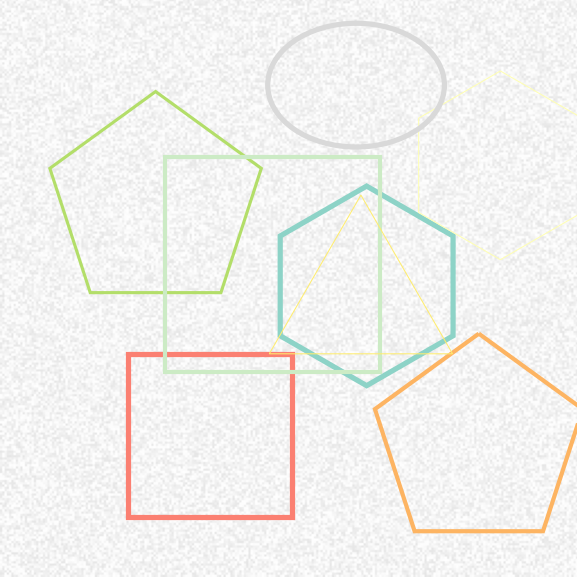[{"shape": "hexagon", "thickness": 2.5, "radius": 0.86, "center": [0.635, 0.504]}, {"shape": "hexagon", "thickness": 0.5, "radius": 0.82, "center": [0.866, 0.713]}, {"shape": "square", "thickness": 2.5, "radius": 0.71, "center": [0.364, 0.245]}, {"shape": "pentagon", "thickness": 2, "radius": 0.95, "center": [0.829, 0.232]}, {"shape": "pentagon", "thickness": 1.5, "radius": 0.96, "center": [0.269, 0.648]}, {"shape": "oval", "thickness": 2.5, "radius": 0.77, "center": [0.617, 0.852]}, {"shape": "square", "thickness": 2, "radius": 0.93, "center": [0.472, 0.541]}, {"shape": "triangle", "thickness": 0.5, "radius": 0.92, "center": [0.625, 0.478]}]